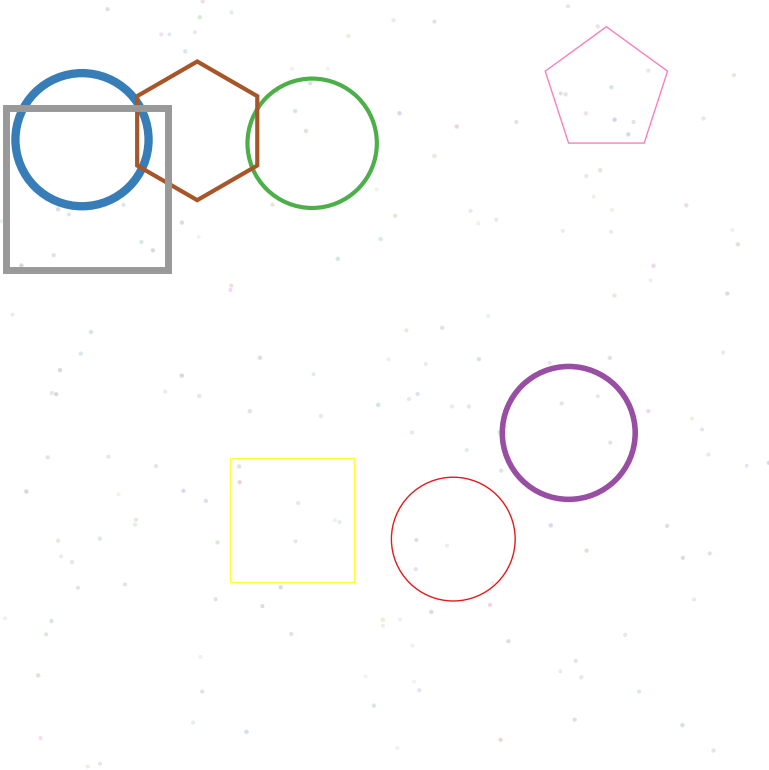[{"shape": "circle", "thickness": 0.5, "radius": 0.4, "center": [0.589, 0.3]}, {"shape": "circle", "thickness": 3, "radius": 0.43, "center": [0.106, 0.819]}, {"shape": "circle", "thickness": 1.5, "radius": 0.42, "center": [0.405, 0.814]}, {"shape": "circle", "thickness": 2, "radius": 0.43, "center": [0.739, 0.438]}, {"shape": "square", "thickness": 0.5, "radius": 0.4, "center": [0.379, 0.325]}, {"shape": "hexagon", "thickness": 1.5, "radius": 0.45, "center": [0.256, 0.83]}, {"shape": "pentagon", "thickness": 0.5, "radius": 0.42, "center": [0.788, 0.882]}, {"shape": "square", "thickness": 2.5, "radius": 0.53, "center": [0.113, 0.755]}]